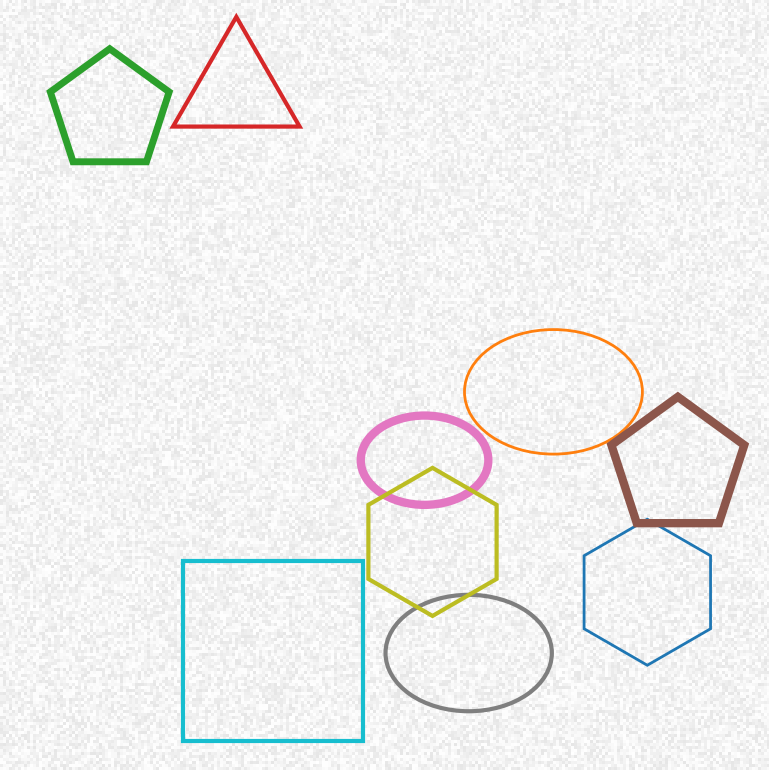[{"shape": "hexagon", "thickness": 1, "radius": 0.47, "center": [0.841, 0.231]}, {"shape": "oval", "thickness": 1, "radius": 0.58, "center": [0.719, 0.491]}, {"shape": "pentagon", "thickness": 2.5, "radius": 0.41, "center": [0.143, 0.856]}, {"shape": "triangle", "thickness": 1.5, "radius": 0.47, "center": [0.307, 0.883]}, {"shape": "pentagon", "thickness": 3, "radius": 0.45, "center": [0.88, 0.394]}, {"shape": "oval", "thickness": 3, "radius": 0.41, "center": [0.551, 0.402]}, {"shape": "oval", "thickness": 1.5, "radius": 0.54, "center": [0.609, 0.152]}, {"shape": "hexagon", "thickness": 1.5, "radius": 0.48, "center": [0.562, 0.296]}, {"shape": "square", "thickness": 1.5, "radius": 0.59, "center": [0.354, 0.154]}]